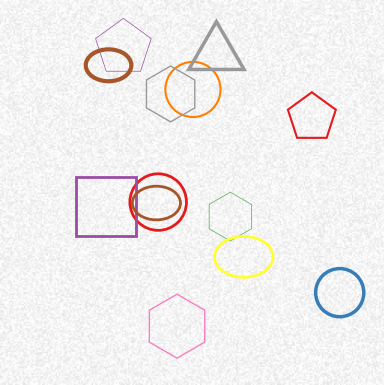[{"shape": "circle", "thickness": 2, "radius": 0.37, "center": [0.411, 0.475]}, {"shape": "pentagon", "thickness": 1.5, "radius": 0.33, "center": [0.81, 0.695]}, {"shape": "circle", "thickness": 2.5, "radius": 0.31, "center": [0.882, 0.24]}, {"shape": "hexagon", "thickness": 0.5, "radius": 0.32, "center": [0.598, 0.437]}, {"shape": "square", "thickness": 2, "radius": 0.38, "center": [0.275, 0.463]}, {"shape": "pentagon", "thickness": 0.5, "radius": 0.38, "center": [0.32, 0.876]}, {"shape": "circle", "thickness": 1.5, "radius": 0.36, "center": [0.501, 0.768]}, {"shape": "oval", "thickness": 2, "radius": 0.38, "center": [0.633, 0.333]}, {"shape": "oval", "thickness": 2, "radius": 0.31, "center": [0.406, 0.473]}, {"shape": "oval", "thickness": 3, "radius": 0.3, "center": [0.282, 0.83]}, {"shape": "hexagon", "thickness": 1, "radius": 0.42, "center": [0.46, 0.153]}, {"shape": "triangle", "thickness": 2.5, "radius": 0.41, "center": [0.562, 0.861]}, {"shape": "hexagon", "thickness": 1, "radius": 0.36, "center": [0.443, 0.756]}]